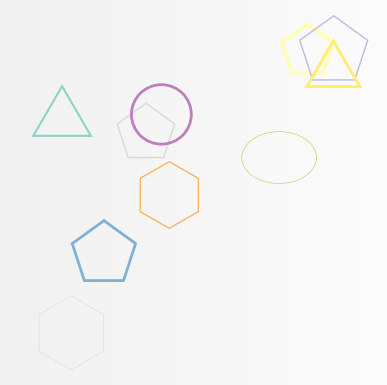[{"shape": "triangle", "thickness": 1.5, "radius": 0.43, "center": [0.16, 0.69]}, {"shape": "pentagon", "thickness": 2.5, "radius": 0.35, "center": [0.794, 0.867]}, {"shape": "pentagon", "thickness": 1, "radius": 0.46, "center": [0.861, 0.867]}, {"shape": "pentagon", "thickness": 2, "radius": 0.43, "center": [0.268, 0.341]}, {"shape": "hexagon", "thickness": 1, "radius": 0.43, "center": [0.437, 0.494]}, {"shape": "oval", "thickness": 0.5, "radius": 0.48, "center": [0.72, 0.591]}, {"shape": "pentagon", "thickness": 1, "radius": 0.39, "center": [0.377, 0.654]}, {"shape": "circle", "thickness": 2, "radius": 0.39, "center": [0.417, 0.703]}, {"shape": "hexagon", "thickness": 0.5, "radius": 0.48, "center": [0.184, 0.136]}, {"shape": "triangle", "thickness": 2, "radius": 0.4, "center": [0.86, 0.815]}]